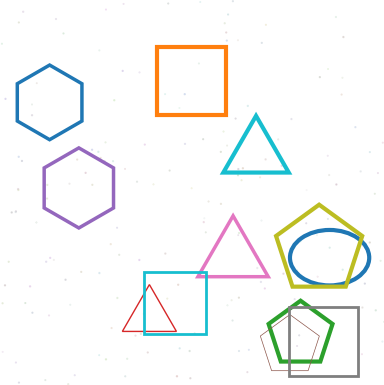[{"shape": "hexagon", "thickness": 2.5, "radius": 0.48, "center": [0.129, 0.734]}, {"shape": "oval", "thickness": 3, "radius": 0.51, "center": [0.856, 0.331]}, {"shape": "square", "thickness": 3, "radius": 0.44, "center": [0.498, 0.789]}, {"shape": "pentagon", "thickness": 3, "radius": 0.44, "center": [0.781, 0.132]}, {"shape": "triangle", "thickness": 1, "radius": 0.41, "center": [0.388, 0.18]}, {"shape": "hexagon", "thickness": 2.5, "radius": 0.52, "center": [0.205, 0.512]}, {"shape": "pentagon", "thickness": 0.5, "radius": 0.4, "center": [0.753, 0.102]}, {"shape": "triangle", "thickness": 2.5, "radius": 0.53, "center": [0.605, 0.334]}, {"shape": "square", "thickness": 2, "radius": 0.45, "center": [0.84, 0.113]}, {"shape": "pentagon", "thickness": 3, "radius": 0.59, "center": [0.829, 0.351]}, {"shape": "triangle", "thickness": 3, "radius": 0.49, "center": [0.665, 0.601]}, {"shape": "square", "thickness": 2, "radius": 0.4, "center": [0.455, 0.213]}]